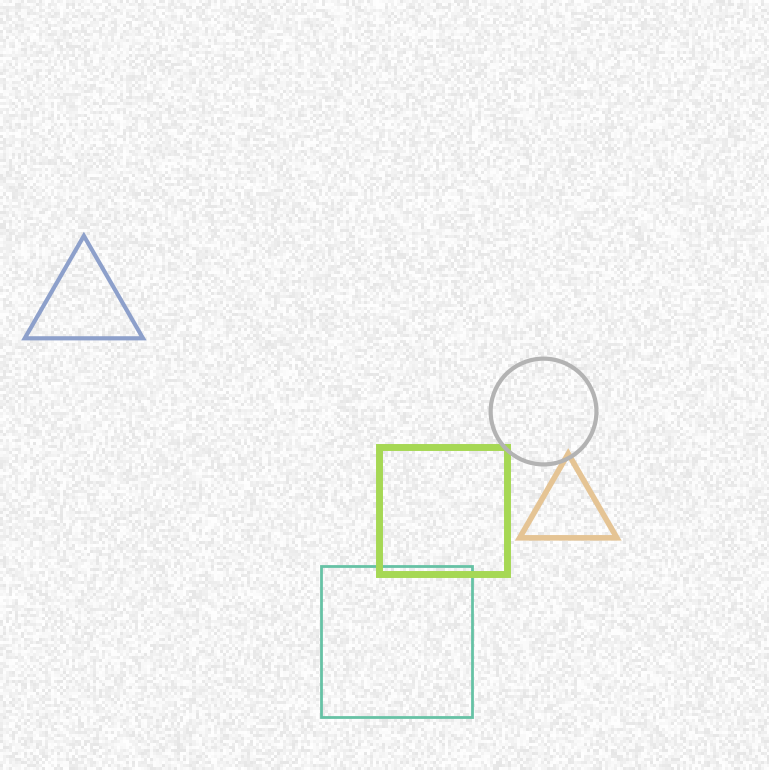[{"shape": "square", "thickness": 1, "radius": 0.49, "center": [0.515, 0.167]}, {"shape": "triangle", "thickness": 1.5, "radius": 0.44, "center": [0.109, 0.605]}, {"shape": "square", "thickness": 2.5, "radius": 0.41, "center": [0.575, 0.338]}, {"shape": "triangle", "thickness": 2, "radius": 0.36, "center": [0.738, 0.338]}, {"shape": "circle", "thickness": 1.5, "radius": 0.34, "center": [0.706, 0.466]}]